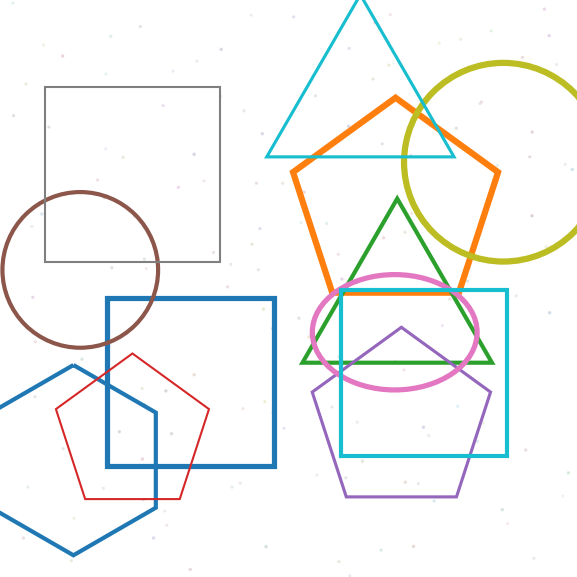[{"shape": "hexagon", "thickness": 2, "radius": 0.82, "center": [0.127, 0.202]}, {"shape": "square", "thickness": 2.5, "radius": 0.73, "center": [0.33, 0.337]}, {"shape": "pentagon", "thickness": 3, "radius": 0.93, "center": [0.685, 0.643]}, {"shape": "triangle", "thickness": 2, "radius": 0.95, "center": [0.688, 0.466]}, {"shape": "pentagon", "thickness": 1, "radius": 0.7, "center": [0.229, 0.248]}, {"shape": "pentagon", "thickness": 1.5, "radius": 0.81, "center": [0.695, 0.27]}, {"shape": "circle", "thickness": 2, "radius": 0.67, "center": [0.139, 0.532]}, {"shape": "oval", "thickness": 2.5, "radius": 0.71, "center": [0.683, 0.424]}, {"shape": "square", "thickness": 1, "radius": 0.76, "center": [0.229, 0.697]}, {"shape": "circle", "thickness": 3, "radius": 0.86, "center": [0.872, 0.718]}, {"shape": "square", "thickness": 2, "radius": 0.72, "center": [0.734, 0.353]}, {"shape": "triangle", "thickness": 1.5, "radius": 0.94, "center": [0.624, 0.821]}]